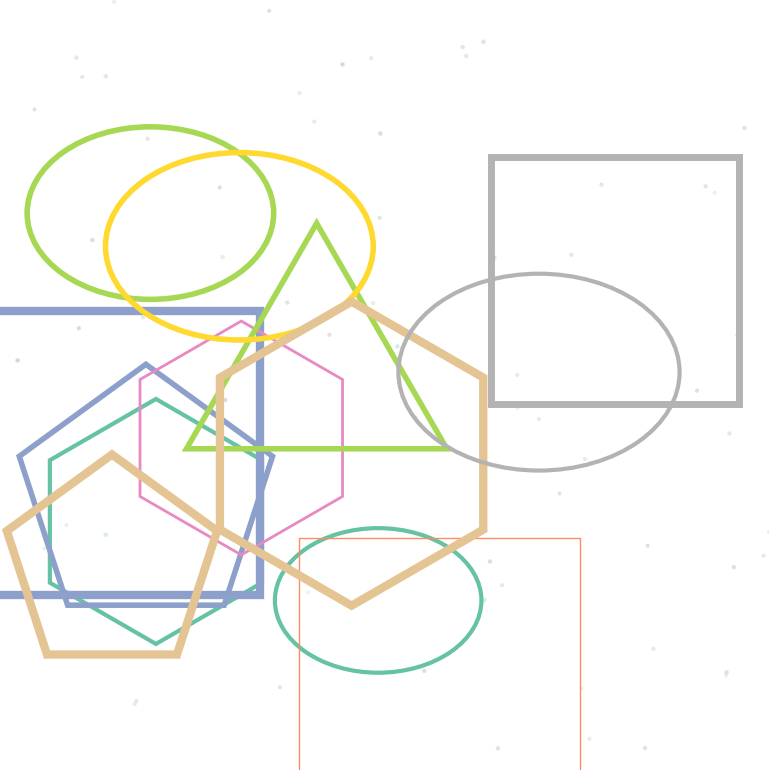[{"shape": "oval", "thickness": 1.5, "radius": 0.67, "center": [0.491, 0.22]}, {"shape": "hexagon", "thickness": 1.5, "radius": 0.8, "center": [0.203, 0.323]}, {"shape": "square", "thickness": 0.5, "radius": 0.91, "center": [0.57, 0.118]}, {"shape": "pentagon", "thickness": 2, "radius": 0.86, "center": [0.189, 0.354]}, {"shape": "square", "thickness": 3, "radius": 0.92, "center": [0.153, 0.411]}, {"shape": "hexagon", "thickness": 1, "radius": 0.76, "center": [0.313, 0.431]}, {"shape": "triangle", "thickness": 2, "radius": 0.98, "center": [0.411, 0.515]}, {"shape": "oval", "thickness": 2, "radius": 0.8, "center": [0.195, 0.723]}, {"shape": "oval", "thickness": 2, "radius": 0.87, "center": [0.311, 0.68]}, {"shape": "hexagon", "thickness": 3, "radius": 0.99, "center": [0.457, 0.411]}, {"shape": "pentagon", "thickness": 3, "radius": 0.72, "center": [0.145, 0.266]}, {"shape": "square", "thickness": 2.5, "radius": 0.8, "center": [0.799, 0.636]}, {"shape": "oval", "thickness": 1.5, "radius": 0.91, "center": [0.7, 0.517]}]